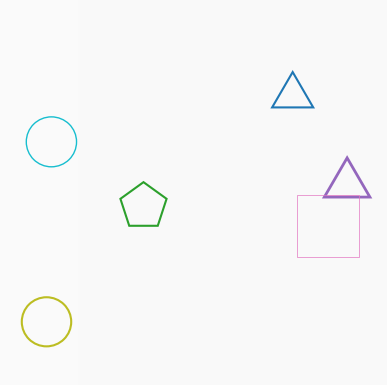[{"shape": "triangle", "thickness": 1.5, "radius": 0.31, "center": [0.755, 0.752]}, {"shape": "pentagon", "thickness": 1.5, "radius": 0.31, "center": [0.37, 0.464]}, {"shape": "triangle", "thickness": 2, "radius": 0.34, "center": [0.896, 0.522]}, {"shape": "square", "thickness": 0.5, "radius": 0.4, "center": [0.846, 0.413]}, {"shape": "circle", "thickness": 1.5, "radius": 0.32, "center": [0.12, 0.164]}, {"shape": "circle", "thickness": 1, "radius": 0.32, "center": [0.133, 0.632]}]